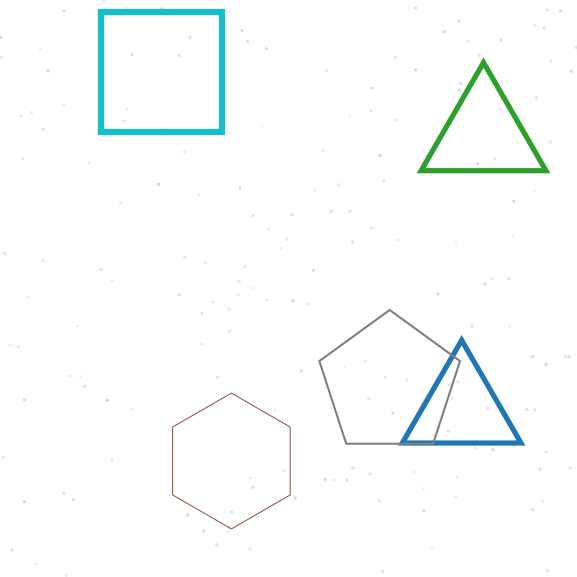[{"shape": "triangle", "thickness": 2.5, "radius": 0.59, "center": [0.799, 0.291]}, {"shape": "triangle", "thickness": 2.5, "radius": 0.62, "center": [0.837, 0.766]}, {"shape": "hexagon", "thickness": 0.5, "radius": 0.59, "center": [0.401, 0.201]}, {"shape": "pentagon", "thickness": 1, "radius": 0.64, "center": [0.675, 0.334]}, {"shape": "square", "thickness": 3, "radius": 0.52, "center": [0.28, 0.875]}]